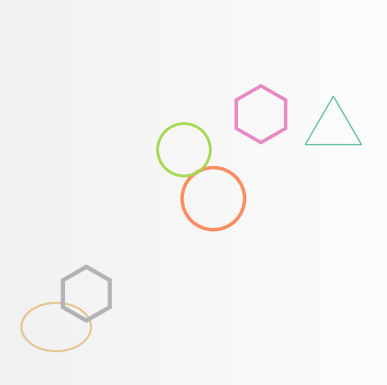[{"shape": "triangle", "thickness": 1, "radius": 0.42, "center": [0.86, 0.666]}, {"shape": "circle", "thickness": 2.5, "radius": 0.4, "center": [0.551, 0.484]}, {"shape": "hexagon", "thickness": 2.5, "radius": 0.37, "center": [0.673, 0.703]}, {"shape": "circle", "thickness": 2, "radius": 0.34, "center": [0.475, 0.611]}, {"shape": "oval", "thickness": 1.5, "radius": 0.45, "center": [0.145, 0.151]}, {"shape": "hexagon", "thickness": 3, "radius": 0.35, "center": [0.223, 0.237]}]